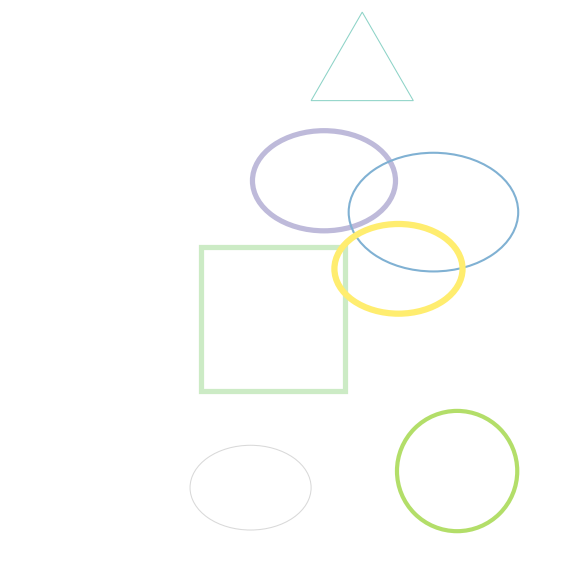[{"shape": "triangle", "thickness": 0.5, "radius": 0.51, "center": [0.627, 0.876]}, {"shape": "oval", "thickness": 2.5, "radius": 0.62, "center": [0.561, 0.686]}, {"shape": "oval", "thickness": 1, "radius": 0.73, "center": [0.751, 0.632]}, {"shape": "circle", "thickness": 2, "radius": 0.52, "center": [0.792, 0.183]}, {"shape": "oval", "thickness": 0.5, "radius": 0.52, "center": [0.434, 0.155]}, {"shape": "square", "thickness": 2.5, "radius": 0.63, "center": [0.473, 0.447]}, {"shape": "oval", "thickness": 3, "radius": 0.55, "center": [0.69, 0.534]}]